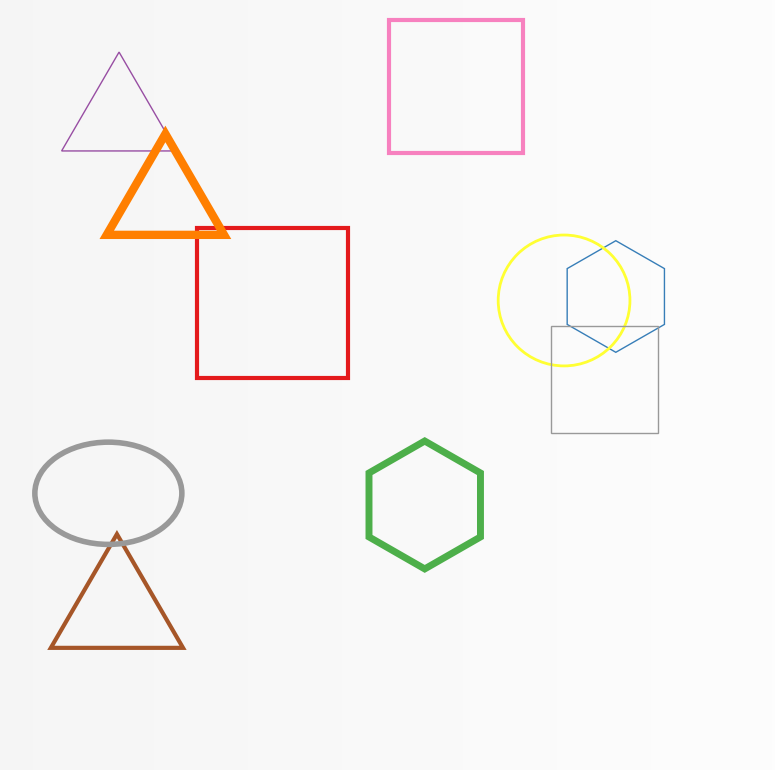[{"shape": "square", "thickness": 1.5, "radius": 0.49, "center": [0.351, 0.606]}, {"shape": "hexagon", "thickness": 0.5, "radius": 0.36, "center": [0.795, 0.615]}, {"shape": "hexagon", "thickness": 2.5, "radius": 0.42, "center": [0.548, 0.344]}, {"shape": "triangle", "thickness": 0.5, "radius": 0.43, "center": [0.154, 0.847]}, {"shape": "triangle", "thickness": 3, "radius": 0.44, "center": [0.213, 0.739]}, {"shape": "circle", "thickness": 1, "radius": 0.42, "center": [0.728, 0.61]}, {"shape": "triangle", "thickness": 1.5, "radius": 0.49, "center": [0.151, 0.208]}, {"shape": "square", "thickness": 1.5, "radius": 0.43, "center": [0.588, 0.888]}, {"shape": "oval", "thickness": 2, "radius": 0.47, "center": [0.14, 0.359]}, {"shape": "square", "thickness": 0.5, "radius": 0.35, "center": [0.78, 0.507]}]